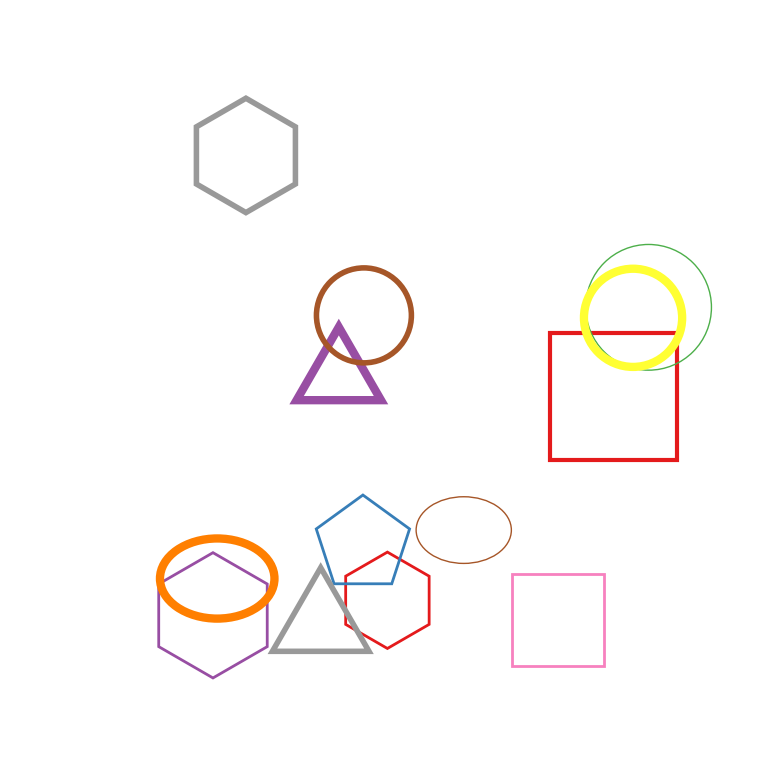[{"shape": "square", "thickness": 1.5, "radius": 0.41, "center": [0.797, 0.485]}, {"shape": "hexagon", "thickness": 1, "radius": 0.31, "center": [0.503, 0.22]}, {"shape": "pentagon", "thickness": 1, "radius": 0.32, "center": [0.471, 0.293]}, {"shape": "circle", "thickness": 0.5, "radius": 0.41, "center": [0.842, 0.601]}, {"shape": "hexagon", "thickness": 1, "radius": 0.41, "center": [0.277, 0.201]}, {"shape": "triangle", "thickness": 3, "radius": 0.32, "center": [0.44, 0.512]}, {"shape": "oval", "thickness": 3, "radius": 0.37, "center": [0.282, 0.249]}, {"shape": "circle", "thickness": 3, "radius": 0.32, "center": [0.822, 0.587]}, {"shape": "circle", "thickness": 2, "radius": 0.31, "center": [0.473, 0.59]}, {"shape": "oval", "thickness": 0.5, "radius": 0.31, "center": [0.602, 0.312]}, {"shape": "square", "thickness": 1, "radius": 0.3, "center": [0.724, 0.195]}, {"shape": "hexagon", "thickness": 2, "radius": 0.37, "center": [0.319, 0.798]}, {"shape": "triangle", "thickness": 2, "radius": 0.36, "center": [0.416, 0.19]}]